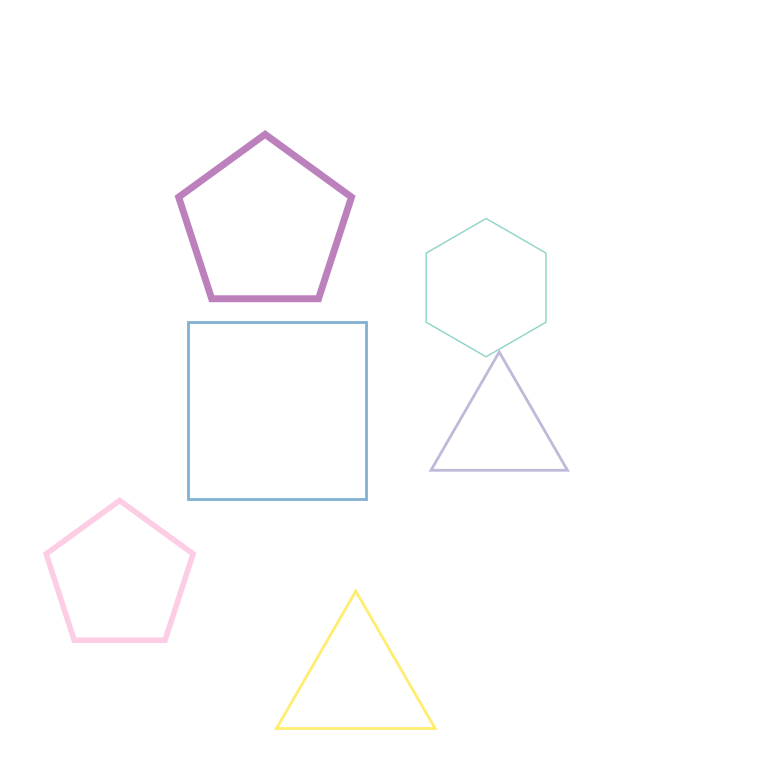[{"shape": "hexagon", "thickness": 0.5, "radius": 0.45, "center": [0.631, 0.626]}, {"shape": "triangle", "thickness": 1, "radius": 0.51, "center": [0.648, 0.44]}, {"shape": "square", "thickness": 1, "radius": 0.58, "center": [0.36, 0.466]}, {"shape": "pentagon", "thickness": 2, "radius": 0.5, "center": [0.155, 0.25]}, {"shape": "pentagon", "thickness": 2.5, "radius": 0.59, "center": [0.344, 0.708]}, {"shape": "triangle", "thickness": 1, "radius": 0.59, "center": [0.462, 0.113]}]